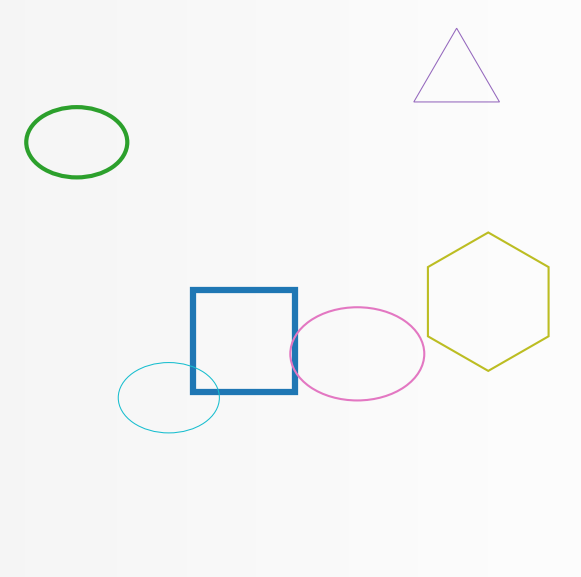[{"shape": "square", "thickness": 3, "radius": 0.44, "center": [0.42, 0.409]}, {"shape": "oval", "thickness": 2, "radius": 0.43, "center": [0.132, 0.753]}, {"shape": "triangle", "thickness": 0.5, "radius": 0.43, "center": [0.786, 0.865]}, {"shape": "oval", "thickness": 1, "radius": 0.58, "center": [0.615, 0.386]}, {"shape": "hexagon", "thickness": 1, "radius": 0.6, "center": [0.84, 0.477]}, {"shape": "oval", "thickness": 0.5, "radius": 0.44, "center": [0.29, 0.31]}]